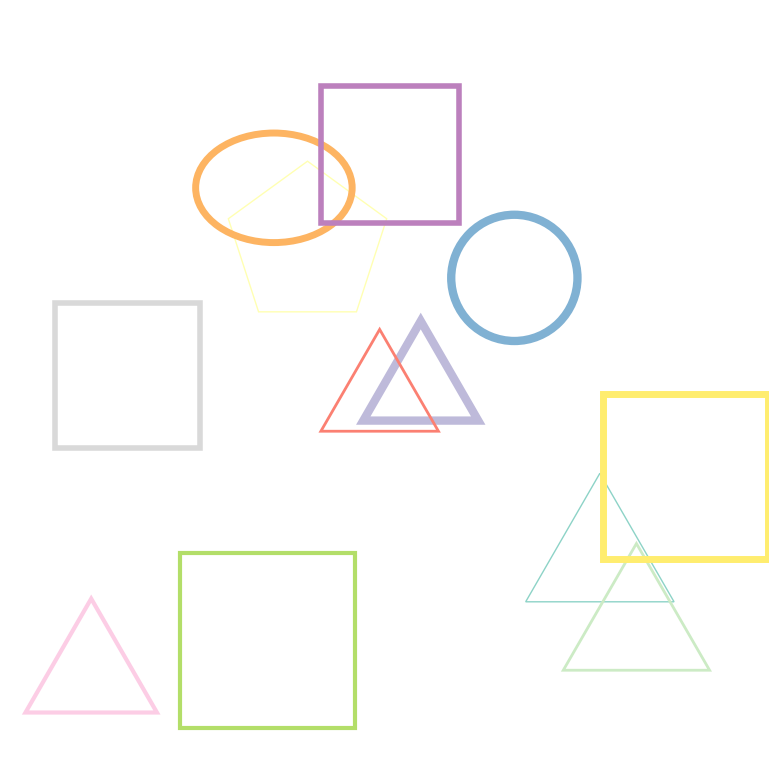[{"shape": "triangle", "thickness": 0.5, "radius": 0.56, "center": [0.779, 0.274]}, {"shape": "pentagon", "thickness": 0.5, "radius": 0.54, "center": [0.399, 0.682]}, {"shape": "triangle", "thickness": 3, "radius": 0.43, "center": [0.546, 0.497]}, {"shape": "triangle", "thickness": 1, "radius": 0.44, "center": [0.493, 0.484]}, {"shape": "circle", "thickness": 3, "radius": 0.41, "center": [0.668, 0.639]}, {"shape": "oval", "thickness": 2.5, "radius": 0.51, "center": [0.356, 0.756]}, {"shape": "square", "thickness": 1.5, "radius": 0.57, "center": [0.347, 0.169]}, {"shape": "triangle", "thickness": 1.5, "radius": 0.49, "center": [0.118, 0.124]}, {"shape": "square", "thickness": 2, "radius": 0.47, "center": [0.166, 0.513]}, {"shape": "square", "thickness": 2, "radius": 0.45, "center": [0.506, 0.8]}, {"shape": "triangle", "thickness": 1, "radius": 0.55, "center": [0.827, 0.184]}, {"shape": "square", "thickness": 2.5, "radius": 0.54, "center": [0.89, 0.381]}]